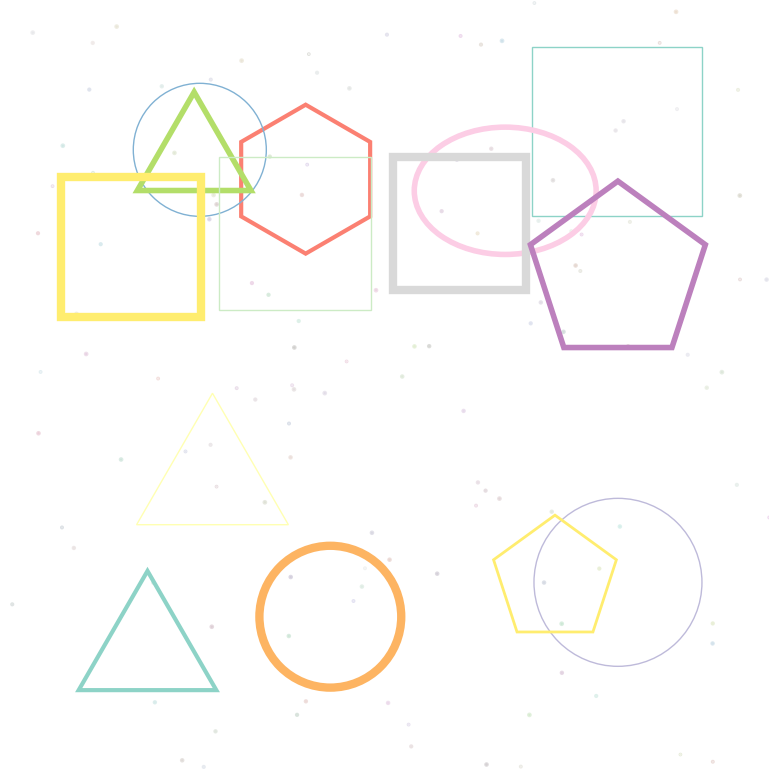[{"shape": "triangle", "thickness": 1.5, "radius": 0.52, "center": [0.192, 0.155]}, {"shape": "square", "thickness": 0.5, "radius": 0.55, "center": [0.801, 0.829]}, {"shape": "triangle", "thickness": 0.5, "radius": 0.57, "center": [0.276, 0.375]}, {"shape": "circle", "thickness": 0.5, "radius": 0.55, "center": [0.803, 0.244]}, {"shape": "hexagon", "thickness": 1.5, "radius": 0.48, "center": [0.397, 0.767]}, {"shape": "circle", "thickness": 0.5, "radius": 0.43, "center": [0.259, 0.805]}, {"shape": "circle", "thickness": 3, "radius": 0.46, "center": [0.429, 0.199]}, {"shape": "triangle", "thickness": 2, "radius": 0.43, "center": [0.252, 0.795]}, {"shape": "oval", "thickness": 2, "radius": 0.59, "center": [0.656, 0.752]}, {"shape": "square", "thickness": 3, "radius": 0.43, "center": [0.597, 0.71]}, {"shape": "pentagon", "thickness": 2, "radius": 0.6, "center": [0.802, 0.645]}, {"shape": "square", "thickness": 0.5, "radius": 0.5, "center": [0.383, 0.697]}, {"shape": "pentagon", "thickness": 1, "radius": 0.42, "center": [0.721, 0.247]}, {"shape": "square", "thickness": 3, "radius": 0.46, "center": [0.17, 0.68]}]